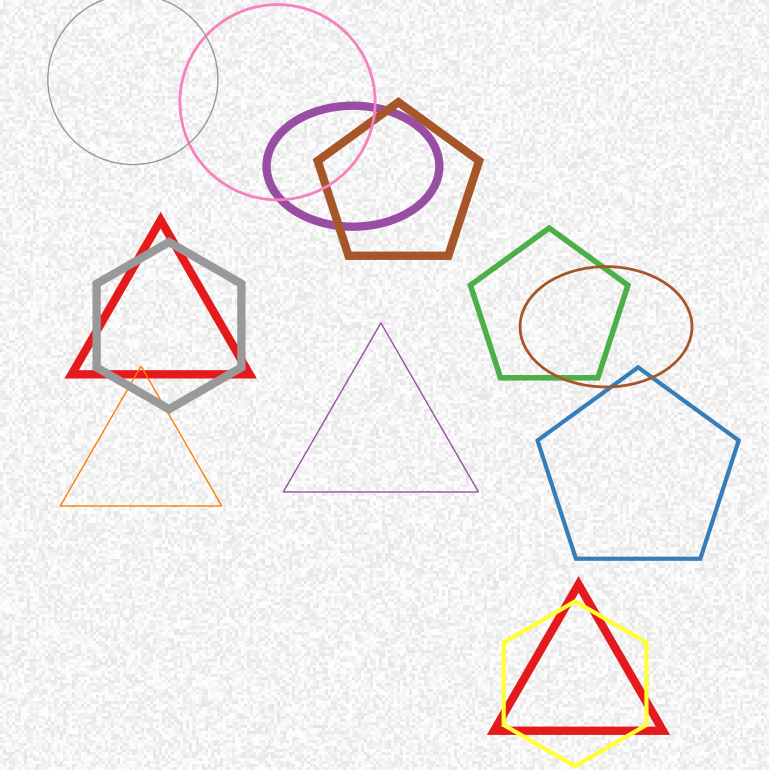[{"shape": "triangle", "thickness": 3, "radius": 0.67, "center": [0.209, 0.581]}, {"shape": "triangle", "thickness": 3, "radius": 0.63, "center": [0.751, 0.114]}, {"shape": "pentagon", "thickness": 1.5, "radius": 0.69, "center": [0.829, 0.386]}, {"shape": "pentagon", "thickness": 2, "radius": 0.54, "center": [0.713, 0.596]}, {"shape": "triangle", "thickness": 0.5, "radius": 0.73, "center": [0.495, 0.434]}, {"shape": "oval", "thickness": 3, "radius": 0.56, "center": [0.458, 0.784]}, {"shape": "triangle", "thickness": 0.5, "radius": 0.61, "center": [0.183, 0.403]}, {"shape": "hexagon", "thickness": 1.5, "radius": 0.54, "center": [0.747, 0.112]}, {"shape": "oval", "thickness": 1, "radius": 0.56, "center": [0.787, 0.576]}, {"shape": "pentagon", "thickness": 3, "radius": 0.55, "center": [0.517, 0.757]}, {"shape": "circle", "thickness": 1, "radius": 0.63, "center": [0.36, 0.867]}, {"shape": "hexagon", "thickness": 3, "radius": 0.54, "center": [0.22, 0.577]}, {"shape": "circle", "thickness": 0.5, "radius": 0.55, "center": [0.173, 0.897]}]